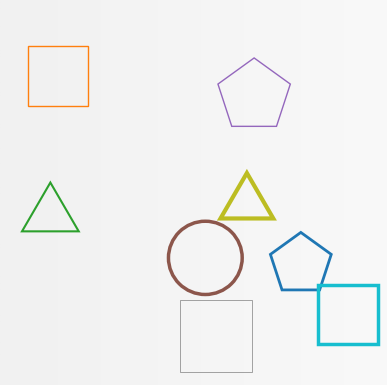[{"shape": "pentagon", "thickness": 2, "radius": 0.41, "center": [0.776, 0.314]}, {"shape": "square", "thickness": 1, "radius": 0.39, "center": [0.15, 0.802]}, {"shape": "triangle", "thickness": 1.5, "radius": 0.42, "center": [0.13, 0.441]}, {"shape": "pentagon", "thickness": 1, "radius": 0.49, "center": [0.656, 0.751]}, {"shape": "circle", "thickness": 2.5, "radius": 0.48, "center": [0.53, 0.33]}, {"shape": "square", "thickness": 0.5, "radius": 0.47, "center": [0.558, 0.128]}, {"shape": "triangle", "thickness": 3, "radius": 0.39, "center": [0.637, 0.472]}, {"shape": "square", "thickness": 2.5, "radius": 0.38, "center": [0.898, 0.184]}]